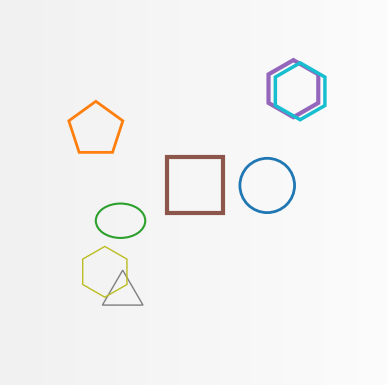[{"shape": "circle", "thickness": 2, "radius": 0.35, "center": [0.69, 0.518]}, {"shape": "pentagon", "thickness": 2, "radius": 0.37, "center": [0.247, 0.664]}, {"shape": "oval", "thickness": 1.5, "radius": 0.32, "center": [0.311, 0.427]}, {"shape": "hexagon", "thickness": 3, "radius": 0.37, "center": [0.757, 0.77]}, {"shape": "square", "thickness": 3, "radius": 0.36, "center": [0.503, 0.52]}, {"shape": "triangle", "thickness": 1, "radius": 0.3, "center": [0.317, 0.238]}, {"shape": "hexagon", "thickness": 1, "radius": 0.33, "center": [0.271, 0.294]}, {"shape": "hexagon", "thickness": 2.5, "radius": 0.37, "center": [0.775, 0.763]}]